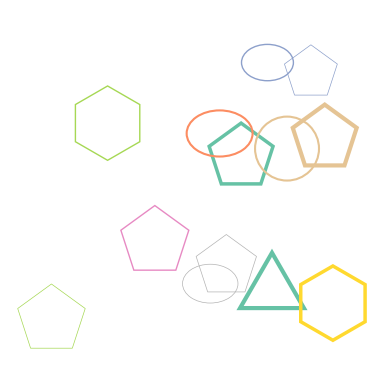[{"shape": "pentagon", "thickness": 2.5, "radius": 0.44, "center": [0.626, 0.593]}, {"shape": "triangle", "thickness": 3, "radius": 0.48, "center": [0.706, 0.248]}, {"shape": "oval", "thickness": 1.5, "radius": 0.43, "center": [0.57, 0.653]}, {"shape": "pentagon", "thickness": 0.5, "radius": 0.36, "center": [0.808, 0.811]}, {"shape": "oval", "thickness": 1, "radius": 0.34, "center": [0.695, 0.838]}, {"shape": "pentagon", "thickness": 1, "radius": 0.46, "center": [0.402, 0.373]}, {"shape": "hexagon", "thickness": 1, "radius": 0.48, "center": [0.279, 0.68]}, {"shape": "pentagon", "thickness": 0.5, "radius": 0.46, "center": [0.134, 0.17]}, {"shape": "hexagon", "thickness": 2.5, "radius": 0.48, "center": [0.865, 0.213]}, {"shape": "circle", "thickness": 1.5, "radius": 0.42, "center": [0.746, 0.614]}, {"shape": "pentagon", "thickness": 3, "radius": 0.44, "center": [0.843, 0.641]}, {"shape": "oval", "thickness": 0.5, "radius": 0.36, "center": [0.546, 0.263]}, {"shape": "pentagon", "thickness": 0.5, "radius": 0.41, "center": [0.588, 0.308]}]